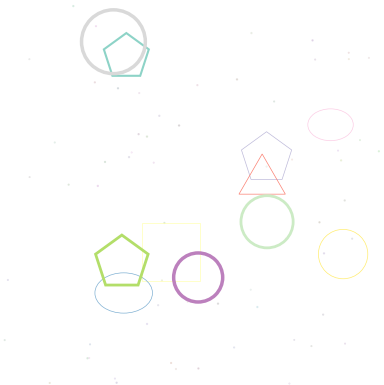[{"shape": "pentagon", "thickness": 1.5, "radius": 0.31, "center": [0.328, 0.853]}, {"shape": "square", "thickness": 0.5, "radius": 0.38, "center": [0.444, 0.345]}, {"shape": "pentagon", "thickness": 0.5, "radius": 0.34, "center": [0.692, 0.589]}, {"shape": "triangle", "thickness": 0.5, "radius": 0.35, "center": [0.681, 0.53]}, {"shape": "oval", "thickness": 0.5, "radius": 0.37, "center": [0.321, 0.239]}, {"shape": "pentagon", "thickness": 2, "radius": 0.36, "center": [0.316, 0.318]}, {"shape": "oval", "thickness": 0.5, "radius": 0.3, "center": [0.859, 0.676]}, {"shape": "circle", "thickness": 2.5, "radius": 0.41, "center": [0.295, 0.892]}, {"shape": "circle", "thickness": 2.5, "radius": 0.32, "center": [0.515, 0.279]}, {"shape": "circle", "thickness": 2, "radius": 0.34, "center": [0.694, 0.424]}, {"shape": "circle", "thickness": 0.5, "radius": 0.32, "center": [0.891, 0.34]}]